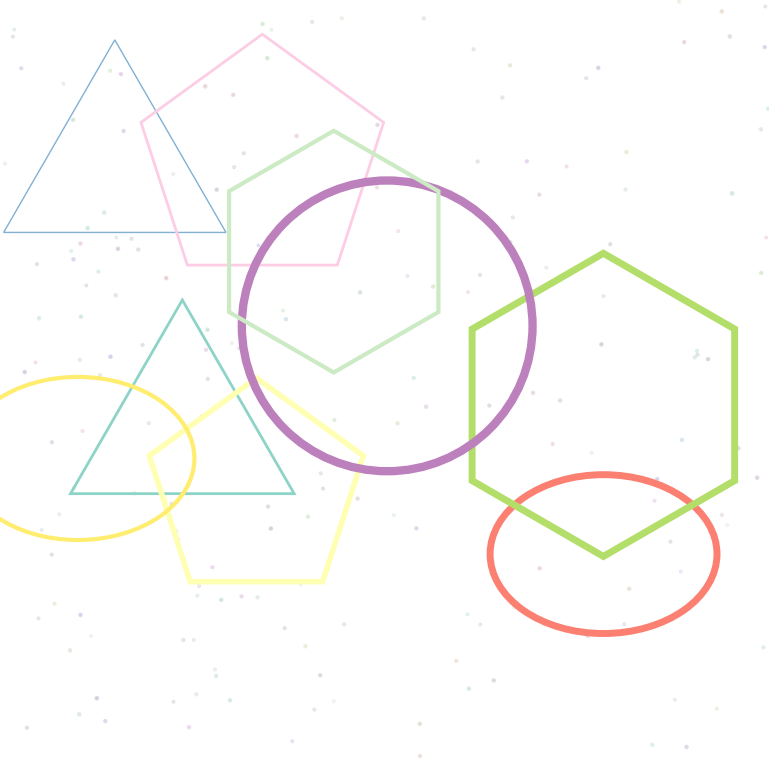[{"shape": "triangle", "thickness": 1, "radius": 0.84, "center": [0.237, 0.443]}, {"shape": "pentagon", "thickness": 2, "radius": 0.73, "center": [0.333, 0.363]}, {"shape": "oval", "thickness": 2.5, "radius": 0.74, "center": [0.784, 0.28]}, {"shape": "triangle", "thickness": 0.5, "radius": 0.83, "center": [0.149, 0.781]}, {"shape": "hexagon", "thickness": 2.5, "radius": 0.98, "center": [0.784, 0.474]}, {"shape": "pentagon", "thickness": 1, "radius": 0.83, "center": [0.341, 0.79]}, {"shape": "circle", "thickness": 3, "radius": 0.94, "center": [0.503, 0.577]}, {"shape": "hexagon", "thickness": 1.5, "radius": 0.78, "center": [0.433, 0.673]}, {"shape": "oval", "thickness": 1.5, "radius": 0.76, "center": [0.101, 0.405]}]